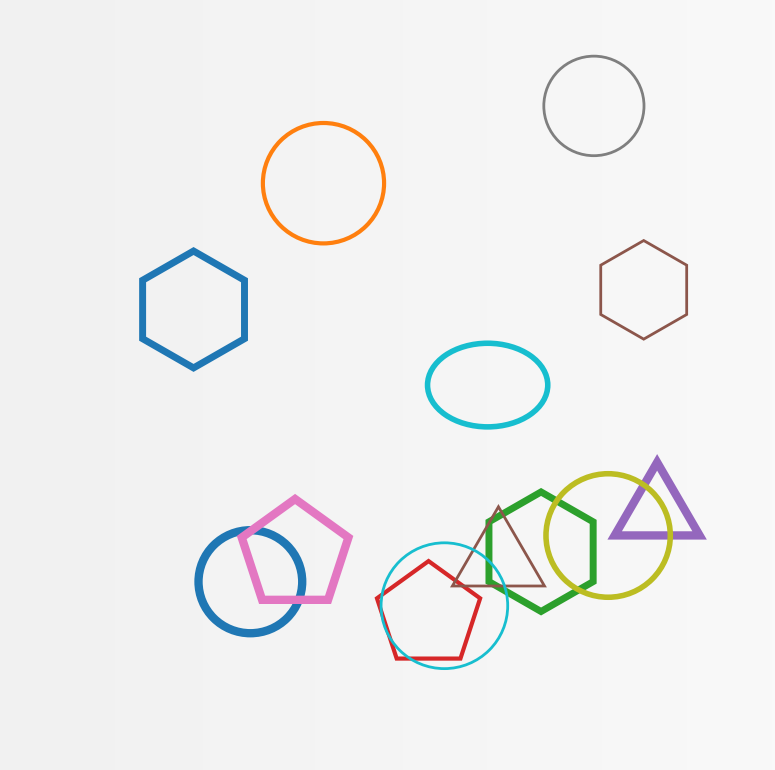[{"shape": "hexagon", "thickness": 2.5, "radius": 0.38, "center": [0.25, 0.598]}, {"shape": "circle", "thickness": 3, "radius": 0.33, "center": [0.323, 0.245]}, {"shape": "circle", "thickness": 1.5, "radius": 0.39, "center": [0.417, 0.762]}, {"shape": "hexagon", "thickness": 2.5, "radius": 0.39, "center": [0.698, 0.283]}, {"shape": "pentagon", "thickness": 1.5, "radius": 0.35, "center": [0.553, 0.201]}, {"shape": "triangle", "thickness": 3, "radius": 0.32, "center": [0.848, 0.336]}, {"shape": "hexagon", "thickness": 1, "radius": 0.32, "center": [0.831, 0.624]}, {"shape": "triangle", "thickness": 1, "radius": 0.34, "center": [0.643, 0.273]}, {"shape": "pentagon", "thickness": 3, "radius": 0.36, "center": [0.381, 0.28]}, {"shape": "circle", "thickness": 1, "radius": 0.32, "center": [0.766, 0.862]}, {"shape": "circle", "thickness": 2, "radius": 0.4, "center": [0.785, 0.305]}, {"shape": "oval", "thickness": 2, "radius": 0.39, "center": [0.629, 0.5]}, {"shape": "circle", "thickness": 1, "radius": 0.41, "center": [0.573, 0.213]}]